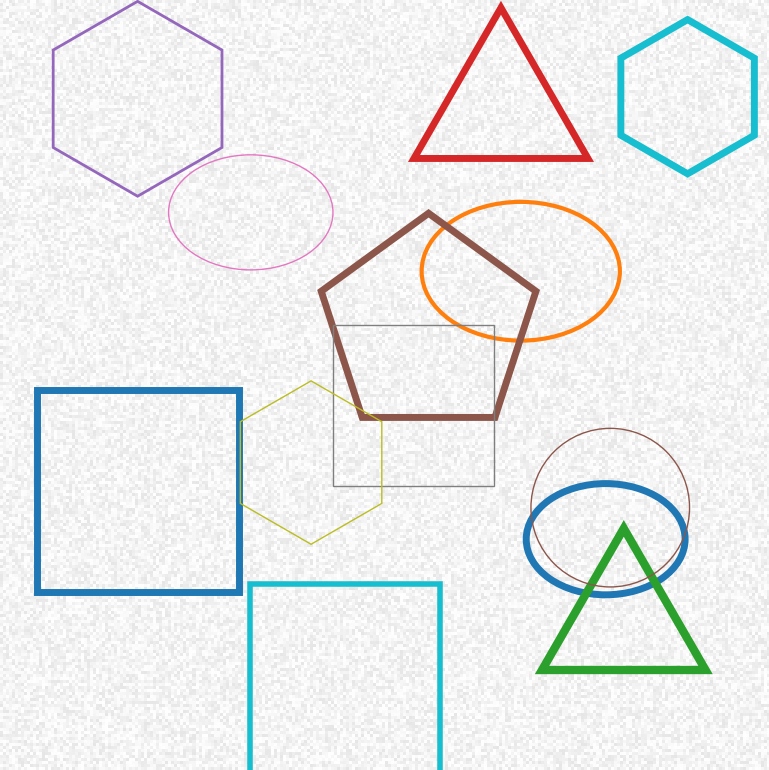[{"shape": "square", "thickness": 2.5, "radius": 0.66, "center": [0.179, 0.363]}, {"shape": "oval", "thickness": 2.5, "radius": 0.52, "center": [0.787, 0.3]}, {"shape": "oval", "thickness": 1.5, "radius": 0.64, "center": [0.676, 0.648]}, {"shape": "triangle", "thickness": 3, "radius": 0.61, "center": [0.81, 0.191]}, {"shape": "triangle", "thickness": 2.5, "radius": 0.65, "center": [0.651, 0.859]}, {"shape": "hexagon", "thickness": 1, "radius": 0.63, "center": [0.179, 0.872]}, {"shape": "circle", "thickness": 0.5, "radius": 0.51, "center": [0.793, 0.341]}, {"shape": "pentagon", "thickness": 2.5, "radius": 0.73, "center": [0.557, 0.576]}, {"shape": "oval", "thickness": 0.5, "radius": 0.53, "center": [0.326, 0.724]}, {"shape": "square", "thickness": 0.5, "radius": 0.52, "center": [0.537, 0.473]}, {"shape": "hexagon", "thickness": 0.5, "radius": 0.53, "center": [0.404, 0.399]}, {"shape": "square", "thickness": 2, "radius": 0.62, "center": [0.449, 0.118]}, {"shape": "hexagon", "thickness": 2.5, "radius": 0.5, "center": [0.893, 0.874]}]